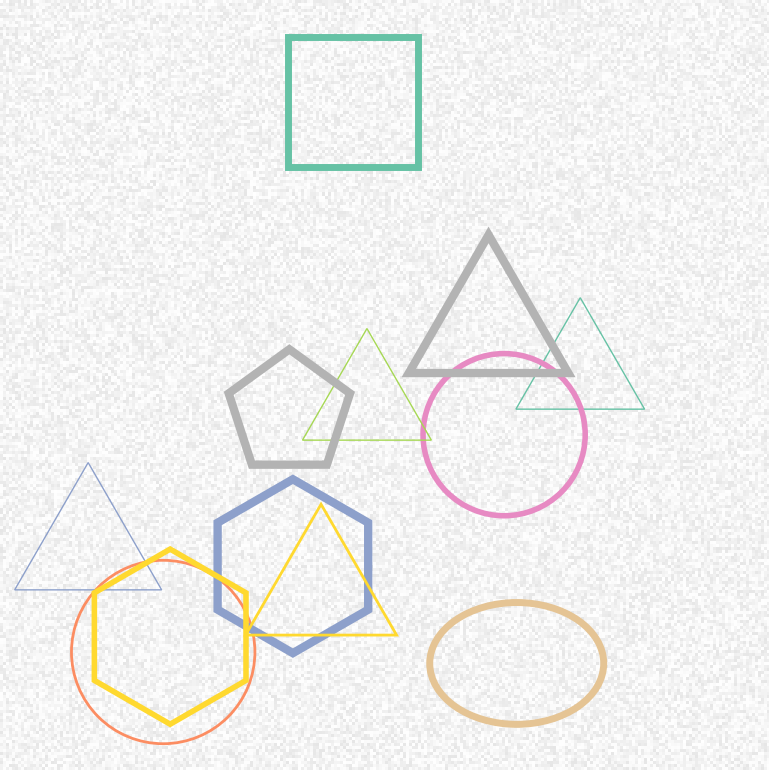[{"shape": "triangle", "thickness": 0.5, "radius": 0.48, "center": [0.754, 0.517]}, {"shape": "square", "thickness": 2.5, "radius": 0.42, "center": [0.459, 0.868]}, {"shape": "circle", "thickness": 1, "radius": 0.6, "center": [0.212, 0.153]}, {"shape": "triangle", "thickness": 0.5, "radius": 0.55, "center": [0.114, 0.289]}, {"shape": "hexagon", "thickness": 3, "radius": 0.56, "center": [0.38, 0.265]}, {"shape": "circle", "thickness": 2, "radius": 0.53, "center": [0.655, 0.436]}, {"shape": "triangle", "thickness": 0.5, "radius": 0.48, "center": [0.477, 0.477]}, {"shape": "hexagon", "thickness": 2, "radius": 0.57, "center": [0.221, 0.173]}, {"shape": "triangle", "thickness": 1, "radius": 0.57, "center": [0.417, 0.232]}, {"shape": "oval", "thickness": 2.5, "radius": 0.56, "center": [0.671, 0.138]}, {"shape": "pentagon", "thickness": 3, "radius": 0.41, "center": [0.376, 0.464]}, {"shape": "triangle", "thickness": 3, "radius": 0.6, "center": [0.634, 0.575]}]